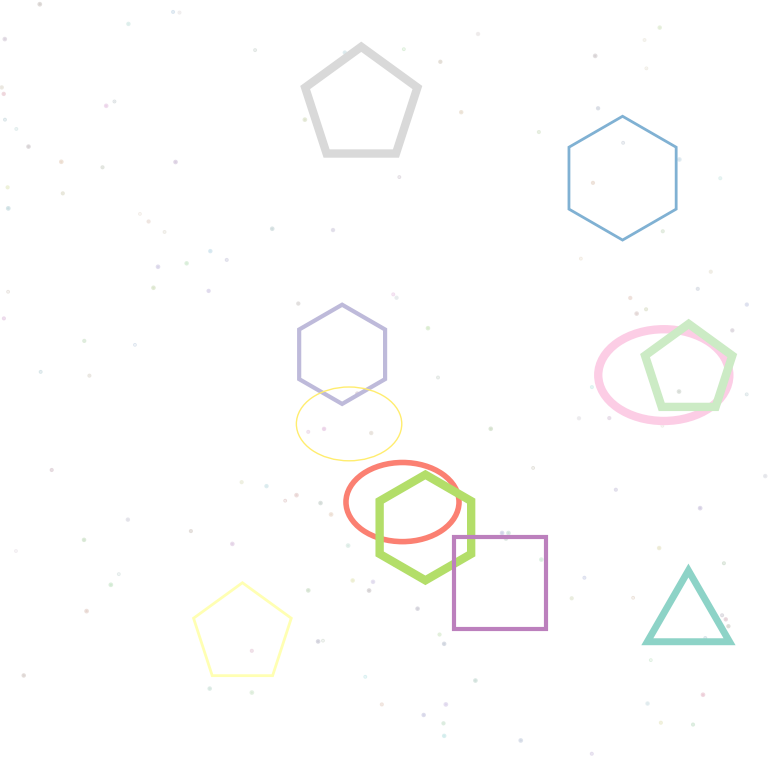[{"shape": "triangle", "thickness": 2.5, "radius": 0.31, "center": [0.894, 0.197]}, {"shape": "pentagon", "thickness": 1, "radius": 0.33, "center": [0.315, 0.176]}, {"shape": "hexagon", "thickness": 1.5, "radius": 0.32, "center": [0.444, 0.54]}, {"shape": "oval", "thickness": 2, "radius": 0.37, "center": [0.523, 0.348]}, {"shape": "hexagon", "thickness": 1, "radius": 0.4, "center": [0.809, 0.769]}, {"shape": "hexagon", "thickness": 3, "radius": 0.34, "center": [0.552, 0.315]}, {"shape": "oval", "thickness": 3, "radius": 0.43, "center": [0.862, 0.513]}, {"shape": "pentagon", "thickness": 3, "radius": 0.38, "center": [0.469, 0.863]}, {"shape": "square", "thickness": 1.5, "radius": 0.3, "center": [0.649, 0.243]}, {"shape": "pentagon", "thickness": 3, "radius": 0.3, "center": [0.894, 0.52]}, {"shape": "oval", "thickness": 0.5, "radius": 0.34, "center": [0.453, 0.449]}]